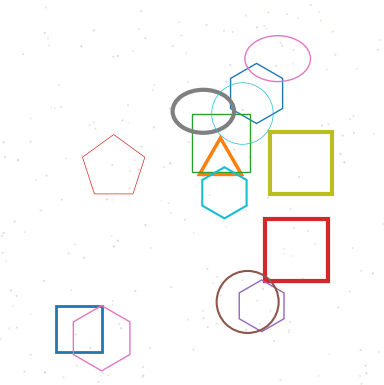[{"shape": "square", "thickness": 2, "radius": 0.3, "center": [0.205, 0.145]}, {"shape": "hexagon", "thickness": 1, "radius": 0.39, "center": [0.666, 0.757]}, {"shape": "triangle", "thickness": 2.5, "radius": 0.32, "center": [0.573, 0.578]}, {"shape": "square", "thickness": 1, "radius": 0.38, "center": [0.573, 0.63]}, {"shape": "square", "thickness": 3, "radius": 0.4, "center": [0.77, 0.351]}, {"shape": "pentagon", "thickness": 0.5, "radius": 0.43, "center": [0.295, 0.565]}, {"shape": "hexagon", "thickness": 1, "radius": 0.34, "center": [0.68, 0.206]}, {"shape": "circle", "thickness": 1.5, "radius": 0.4, "center": [0.643, 0.216]}, {"shape": "oval", "thickness": 1, "radius": 0.43, "center": [0.721, 0.848]}, {"shape": "hexagon", "thickness": 1, "radius": 0.42, "center": [0.264, 0.122]}, {"shape": "oval", "thickness": 3, "radius": 0.4, "center": [0.528, 0.711]}, {"shape": "square", "thickness": 3, "radius": 0.4, "center": [0.781, 0.576]}, {"shape": "circle", "thickness": 0.5, "radius": 0.4, "center": [0.63, 0.705]}, {"shape": "hexagon", "thickness": 1.5, "radius": 0.33, "center": [0.583, 0.499]}]